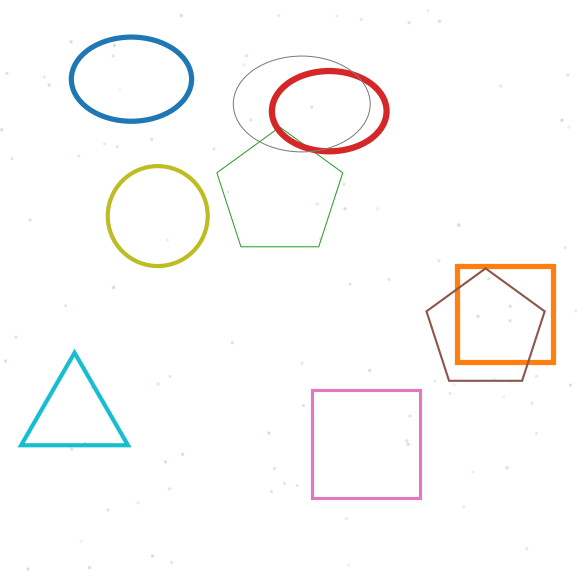[{"shape": "oval", "thickness": 2.5, "radius": 0.52, "center": [0.228, 0.862]}, {"shape": "square", "thickness": 2.5, "radius": 0.42, "center": [0.875, 0.455]}, {"shape": "pentagon", "thickness": 0.5, "radius": 0.57, "center": [0.485, 0.665]}, {"shape": "oval", "thickness": 3, "radius": 0.5, "center": [0.57, 0.807]}, {"shape": "pentagon", "thickness": 1, "radius": 0.54, "center": [0.841, 0.427]}, {"shape": "square", "thickness": 1.5, "radius": 0.47, "center": [0.634, 0.231]}, {"shape": "oval", "thickness": 0.5, "radius": 0.59, "center": [0.523, 0.819]}, {"shape": "circle", "thickness": 2, "radius": 0.43, "center": [0.273, 0.625]}, {"shape": "triangle", "thickness": 2, "radius": 0.53, "center": [0.129, 0.282]}]